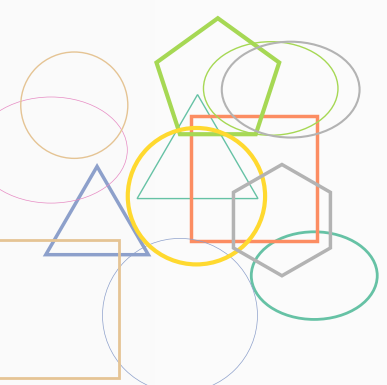[{"shape": "triangle", "thickness": 1, "radius": 0.9, "center": [0.51, 0.574]}, {"shape": "oval", "thickness": 2, "radius": 0.81, "center": [0.811, 0.284]}, {"shape": "square", "thickness": 2.5, "radius": 0.81, "center": [0.655, 0.537]}, {"shape": "circle", "thickness": 0.5, "radius": 1.0, "center": [0.464, 0.181]}, {"shape": "triangle", "thickness": 2.5, "radius": 0.76, "center": [0.25, 0.415]}, {"shape": "oval", "thickness": 0.5, "radius": 0.98, "center": [0.132, 0.61]}, {"shape": "oval", "thickness": 1, "radius": 0.87, "center": [0.699, 0.77]}, {"shape": "pentagon", "thickness": 3, "radius": 0.83, "center": [0.562, 0.786]}, {"shape": "circle", "thickness": 3, "radius": 0.89, "center": [0.507, 0.49]}, {"shape": "square", "thickness": 2, "radius": 0.9, "center": [0.127, 0.197]}, {"shape": "circle", "thickness": 1, "radius": 0.69, "center": [0.192, 0.727]}, {"shape": "oval", "thickness": 1.5, "radius": 0.89, "center": [0.75, 0.767]}, {"shape": "hexagon", "thickness": 2.5, "radius": 0.72, "center": [0.728, 0.428]}]